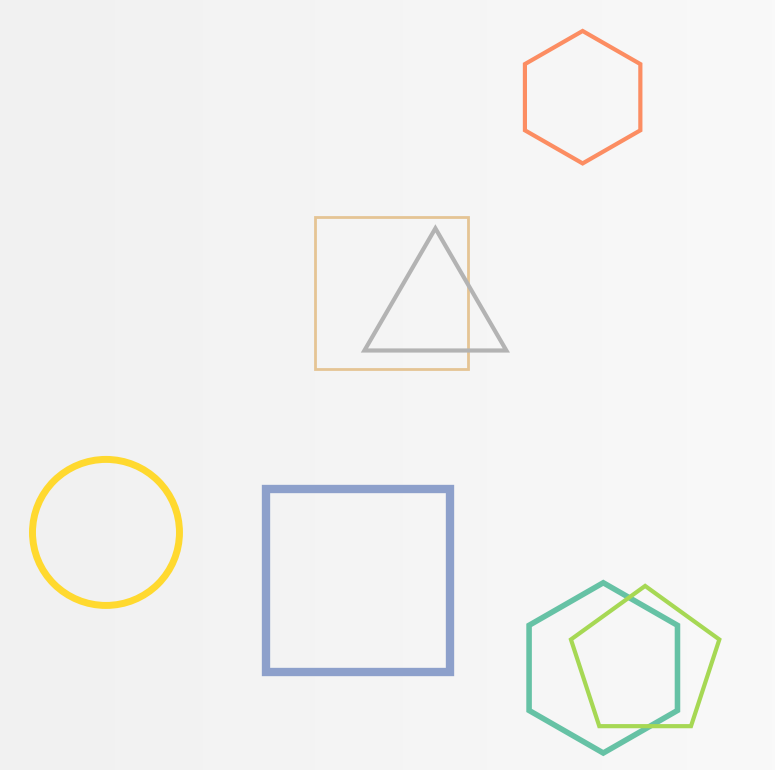[{"shape": "hexagon", "thickness": 2, "radius": 0.55, "center": [0.778, 0.133]}, {"shape": "hexagon", "thickness": 1.5, "radius": 0.43, "center": [0.752, 0.874]}, {"shape": "square", "thickness": 3, "radius": 0.59, "center": [0.462, 0.246]}, {"shape": "pentagon", "thickness": 1.5, "radius": 0.5, "center": [0.832, 0.138]}, {"shape": "circle", "thickness": 2.5, "radius": 0.47, "center": [0.137, 0.309]}, {"shape": "square", "thickness": 1, "radius": 0.49, "center": [0.506, 0.62]}, {"shape": "triangle", "thickness": 1.5, "radius": 0.53, "center": [0.562, 0.598]}]